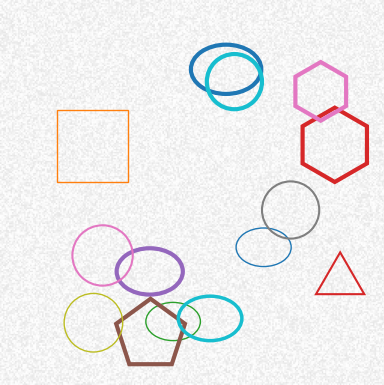[{"shape": "oval", "thickness": 1, "radius": 0.36, "center": [0.685, 0.358]}, {"shape": "oval", "thickness": 3, "radius": 0.46, "center": [0.587, 0.82]}, {"shape": "square", "thickness": 1, "radius": 0.47, "center": [0.241, 0.62]}, {"shape": "oval", "thickness": 1, "radius": 0.35, "center": [0.45, 0.165]}, {"shape": "hexagon", "thickness": 3, "radius": 0.48, "center": [0.87, 0.624]}, {"shape": "triangle", "thickness": 1.5, "radius": 0.36, "center": [0.884, 0.272]}, {"shape": "oval", "thickness": 3, "radius": 0.43, "center": [0.389, 0.295]}, {"shape": "pentagon", "thickness": 3, "radius": 0.47, "center": [0.391, 0.13]}, {"shape": "circle", "thickness": 1.5, "radius": 0.39, "center": [0.266, 0.336]}, {"shape": "hexagon", "thickness": 3, "radius": 0.38, "center": [0.833, 0.763]}, {"shape": "circle", "thickness": 1.5, "radius": 0.37, "center": [0.755, 0.455]}, {"shape": "circle", "thickness": 1, "radius": 0.38, "center": [0.243, 0.162]}, {"shape": "oval", "thickness": 2.5, "radius": 0.41, "center": [0.546, 0.173]}, {"shape": "circle", "thickness": 3, "radius": 0.36, "center": [0.609, 0.788]}]